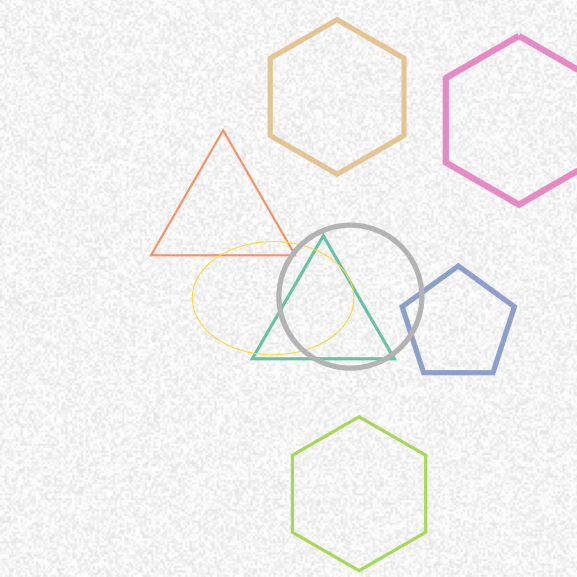[{"shape": "triangle", "thickness": 1.5, "radius": 0.71, "center": [0.56, 0.449]}, {"shape": "triangle", "thickness": 1, "radius": 0.72, "center": [0.386, 0.629]}, {"shape": "pentagon", "thickness": 2.5, "radius": 0.51, "center": [0.794, 0.436]}, {"shape": "hexagon", "thickness": 3, "radius": 0.73, "center": [0.899, 0.791]}, {"shape": "hexagon", "thickness": 1.5, "radius": 0.67, "center": [0.622, 0.144]}, {"shape": "oval", "thickness": 0.5, "radius": 0.7, "center": [0.473, 0.483]}, {"shape": "hexagon", "thickness": 2.5, "radius": 0.67, "center": [0.584, 0.831]}, {"shape": "circle", "thickness": 2.5, "radius": 0.62, "center": [0.607, 0.485]}]